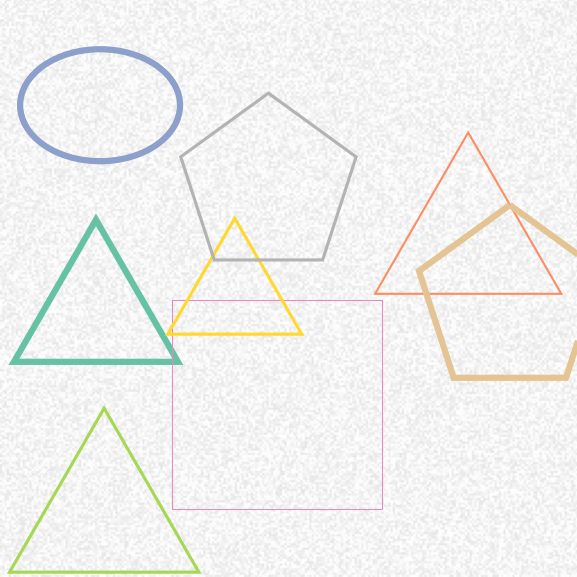[{"shape": "triangle", "thickness": 3, "radius": 0.82, "center": [0.166, 0.455]}, {"shape": "triangle", "thickness": 1, "radius": 0.93, "center": [0.811, 0.583]}, {"shape": "oval", "thickness": 3, "radius": 0.69, "center": [0.173, 0.817]}, {"shape": "square", "thickness": 0.5, "radius": 0.91, "center": [0.48, 0.298]}, {"shape": "triangle", "thickness": 1.5, "radius": 0.95, "center": [0.18, 0.103]}, {"shape": "triangle", "thickness": 1.5, "radius": 0.67, "center": [0.406, 0.487]}, {"shape": "pentagon", "thickness": 3, "radius": 0.83, "center": [0.883, 0.479]}, {"shape": "pentagon", "thickness": 1.5, "radius": 0.8, "center": [0.465, 0.678]}]